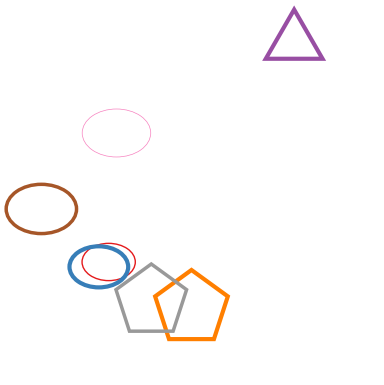[{"shape": "oval", "thickness": 1, "radius": 0.35, "center": [0.282, 0.32]}, {"shape": "oval", "thickness": 3, "radius": 0.38, "center": [0.257, 0.307]}, {"shape": "triangle", "thickness": 3, "radius": 0.43, "center": [0.764, 0.89]}, {"shape": "pentagon", "thickness": 3, "radius": 0.5, "center": [0.497, 0.199]}, {"shape": "oval", "thickness": 2.5, "radius": 0.46, "center": [0.107, 0.457]}, {"shape": "oval", "thickness": 0.5, "radius": 0.45, "center": [0.303, 0.655]}, {"shape": "pentagon", "thickness": 2.5, "radius": 0.48, "center": [0.393, 0.218]}]